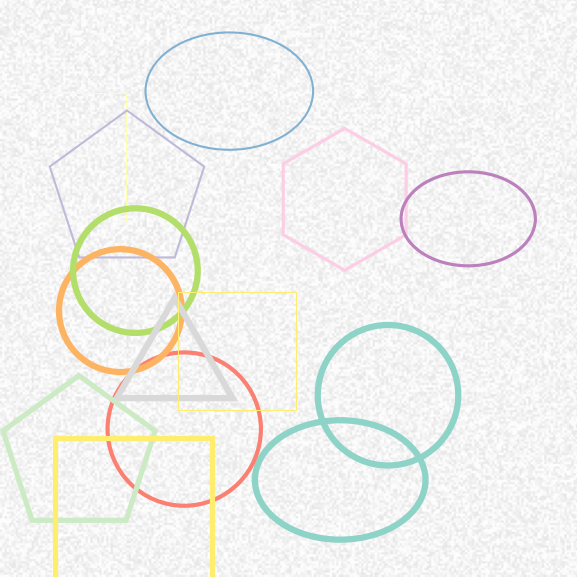[{"shape": "oval", "thickness": 3, "radius": 0.74, "center": [0.589, 0.168]}, {"shape": "circle", "thickness": 3, "radius": 0.61, "center": [0.672, 0.315]}, {"shape": "square", "thickness": 0.5, "radius": 0.55, "center": [0.108, 0.728]}, {"shape": "pentagon", "thickness": 1, "radius": 0.7, "center": [0.22, 0.667]}, {"shape": "circle", "thickness": 2, "radius": 0.66, "center": [0.319, 0.256]}, {"shape": "oval", "thickness": 1, "radius": 0.73, "center": [0.397, 0.841]}, {"shape": "circle", "thickness": 3, "radius": 0.53, "center": [0.209, 0.461]}, {"shape": "circle", "thickness": 3, "radius": 0.54, "center": [0.235, 0.531]}, {"shape": "hexagon", "thickness": 1.5, "radius": 0.61, "center": [0.597, 0.654]}, {"shape": "triangle", "thickness": 3, "radius": 0.58, "center": [0.302, 0.368]}, {"shape": "oval", "thickness": 1.5, "radius": 0.58, "center": [0.811, 0.62]}, {"shape": "pentagon", "thickness": 2.5, "radius": 0.69, "center": [0.137, 0.21]}, {"shape": "square", "thickness": 2.5, "radius": 0.68, "center": [0.231, 0.105]}, {"shape": "square", "thickness": 0.5, "radius": 0.51, "center": [0.41, 0.392]}]